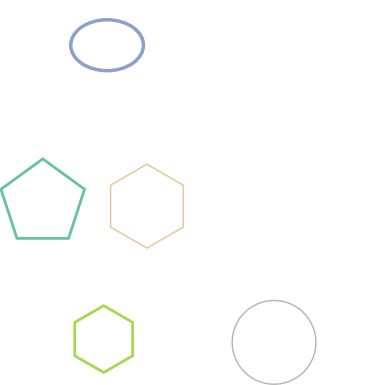[{"shape": "pentagon", "thickness": 2, "radius": 0.57, "center": [0.111, 0.473]}, {"shape": "oval", "thickness": 2.5, "radius": 0.47, "center": [0.278, 0.883]}, {"shape": "hexagon", "thickness": 2, "radius": 0.43, "center": [0.269, 0.119]}, {"shape": "hexagon", "thickness": 1, "radius": 0.54, "center": [0.382, 0.465]}, {"shape": "circle", "thickness": 1, "radius": 0.54, "center": [0.712, 0.111]}]